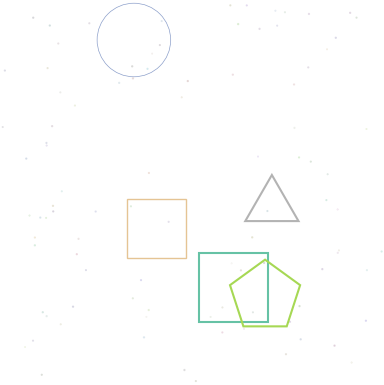[{"shape": "square", "thickness": 1.5, "radius": 0.45, "center": [0.607, 0.254]}, {"shape": "circle", "thickness": 0.5, "radius": 0.48, "center": [0.348, 0.896]}, {"shape": "pentagon", "thickness": 1.5, "radius": 0.48, "center": [0.688, 0.23]}, {"shape": "square", "thickness": 1, "radius": 0.38, "center": [0.405, 0.406]}, {"shape": "triangle", "thickness": 1.5, "radius": 0.4, "center": [0.706, 0.466]}]